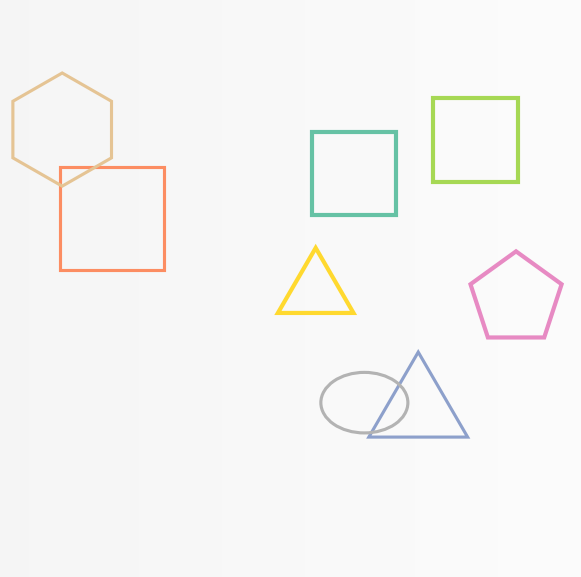[{"shape": "square", "thickness": 2, "radius": 0.36, "center": [0.609, 0.699]}, {"shape": "square", "thickness": 1.5, "radius": 0.45, "center": [0.193, 0.621]}, {"shape": "triangle", "thickness": 1.5, "radius": 0.49, "center": [0.72, 0.291]}, {"shape": "pentagon", "thickness": 2, "radius": 0.41, "center": [0.888, 0.481]}, {"shape": "square", "thickness": 2, "radius": 0.37, "center": [0.818, 0.757]}, {"shape": "triangle", "thickness": 2, "radius": 0.38, "center": [0.543, 0.495]}, {"shape": "hexagon", "thickness": 1.5, "radius": 0.49, "center": [0.107, 0.775]}, {"shape": "oval", "thickness": 1.5, "radius": 0.37, "center": [0.627, 0.302]}]